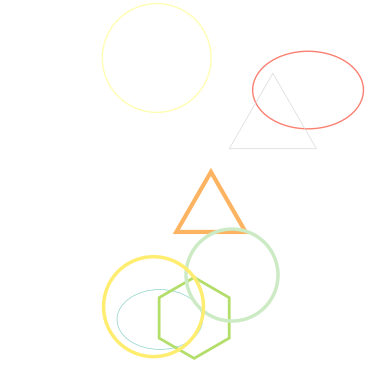[{"shape": "oval", "thickness": 0.5, "radius": 0.56, "center": [0.415, 0.17]}, {"shape": "circle", "thickness": 1, "radius": 0.71, "center": [0.407, 0.849]}, {"shape": "oval", "thickness": 1, "radius": 0.72, "center": [0.8, 0.766]}, {"shape": "triangle", "thickness": 3, "radius": 0.52, "center": [0.548, 0.45]}, {"shape": "hexagon", "thickness": 2, "radius": 0.53, "center": [0.504, 0.174]}, {"shape": "triangle", "thickness": 0.5, "radius": 0.65, "center": [0.709, 0.679]}, {"shape": "circle", "thickness": 2.5, "radius": 0.6, "center": [0.603, 0.286]}, {"shape": "circle", "thickness": 2.5, "radius": 0.65, "center": [0.399, 0.203]}]